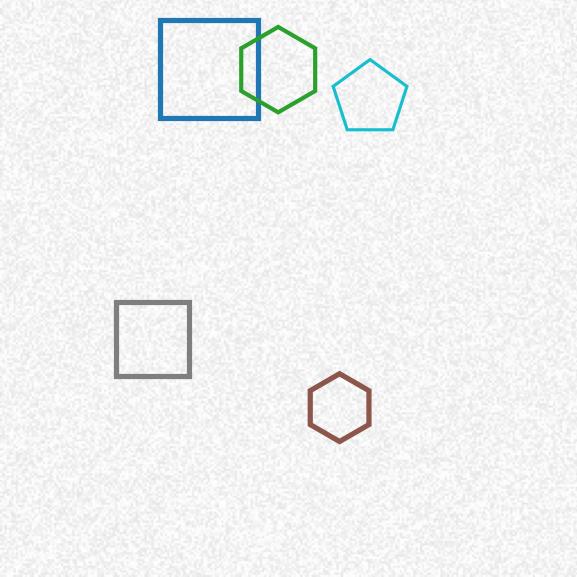[{"shape": "square", "thickness": 2.5, "radius": 0.42, "center": [0.362, 0.879]}, {"shape": "hexagon", "thickness": 2, "radius": 0.37, "center": [0.482, 0.879]}, {"shape": "hexagon", "thickness": 2.5, "radius": 0.29, "center": [0.588, 0.293]}, {"shape": "square", "thickness": 2.5, "radius": 0.32, "center": [0.264, 0.412]}, {"shape": "pentagon", "thickness": 1.5, "radius": 0.34, "center": [0.641, 0.829]}]